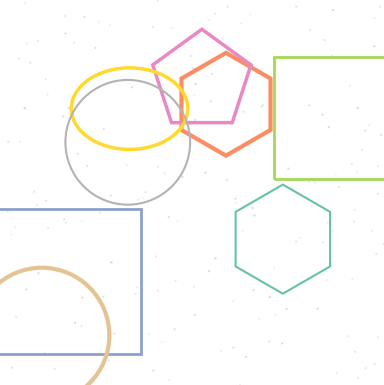[{"shape": "hexagon", "thickness": 1.5, "radius": 0.71, "center": [0.735, 0.379]}, {"shape": "hexagon", "thickness": 3, "radius": 0.67, "center": [0.587, 0.729]}, {"shape": "square", "thickness": 2, "radius": 0.95, "center": [0.177, 0.269]}, {"shape": "pentagon", "thickness": 2.5, "radius": 0.67, "center": [0.524, 0.79]}, {"shape": "square", "thickness": 2, "radius": 0.8, "center": [0.871, 0.694]}, {"shape": "oval", "thickness": 2.5, "radius": 0.76, "center": [0.337, 0.718]}, {"shape": "circle", "thickness": 3, "radius": 0.88, "center": [0.108, 0.129]}, {"shape": "circle", "thickness": 1.5, "radius": 0.81, "center": [0.332, 0.63]}]